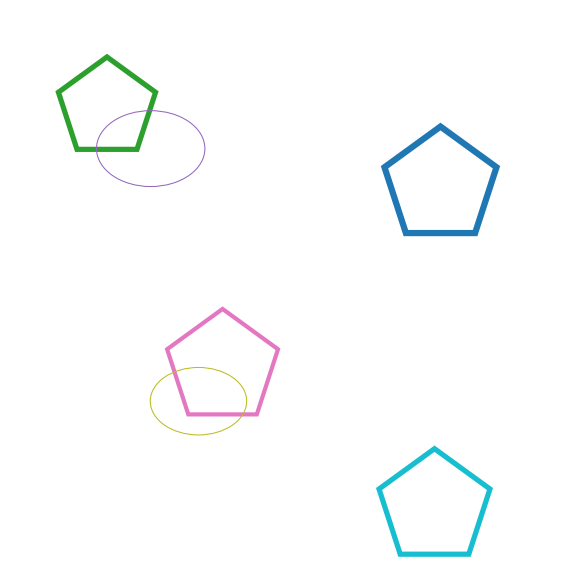[{"shape": "pentagon", "thickness": 3, "radius": 0.51, "center": [0.763, 0.678]}, {"shape": "pentagon", "thickness": 2.5, "radius": 0.44, "center": [0.185, 0.812]}, {"shape": "oval", "thickness": 0.5, "radius": 0.47, "center": [0.261, 0.742]}, {"shape": "pentagon", "thickness": 2, "radius": 0.5, "center": [0.385, 0.363]}, {"shape": "oval", "thickness": 0.5, "radius": 0.42, "center": [0.344, 0.304]}, {"shape": "pentagon", "thickness": 2.5, "radius": 0.5, "center": [0.752, 0.121]}]